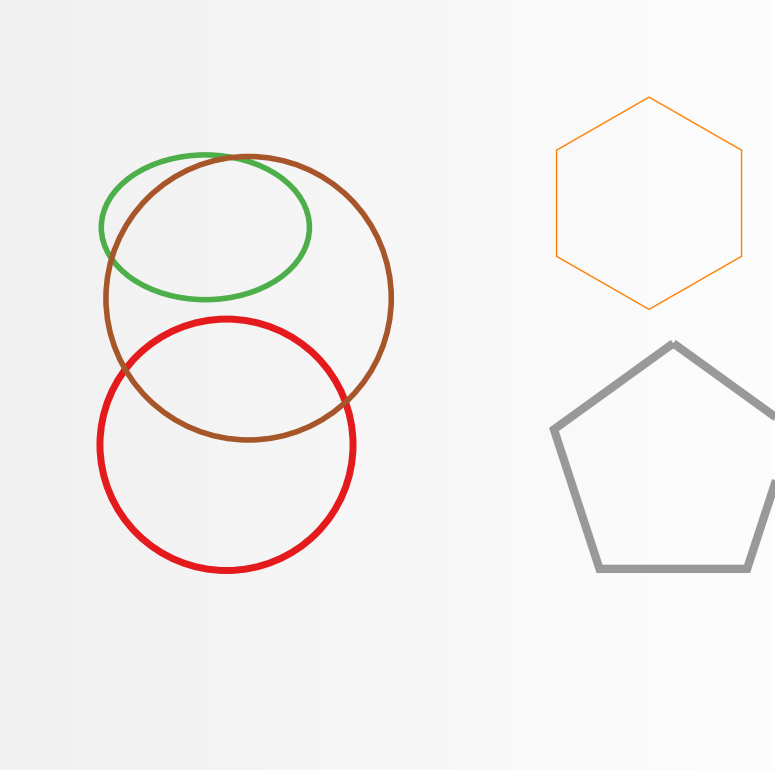[{"shape": "circle", "thickness": 2.5, "radius": 0.82, "center": [0.292, 0.422]}, {"shape": "oval", "thickness": 2, "radius": 0.67, "center": [0.265, 0.705]}, {"shape": "hexagon", "thickness": 0.5, "radius": 0.69, "center": [0.837, 0.736]}, {"shape": "circle", "thickness": 2, "radius": 0.92, "center": [0.321, 0.613]}, {"shape": "pentagon", "thickness": 3, "radius": 0.81, "center": [0.869, 0.392]}]